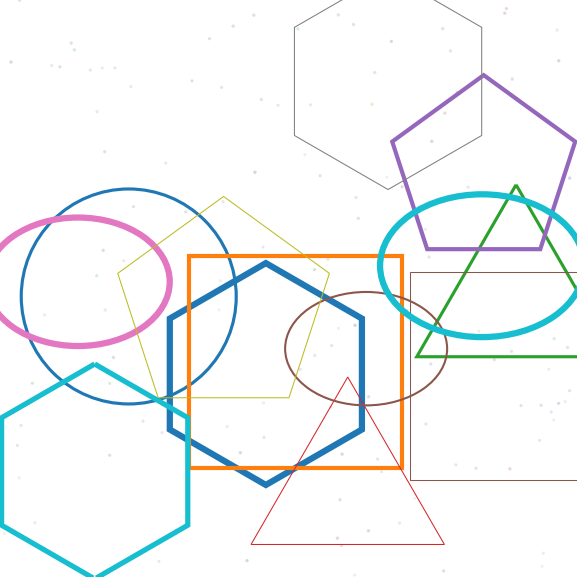[{"shape": "hexagon", "thickness": 3, "radius": 0.96, "center": [0.46, 0.351]}, {"shape": "circle", "thickness": 1.5, "radius": 0.93, "center": [0.223, 0.486]}, {"shape": "square", "thickness": 2, "radius": 0.92, "center": [0.512, 0.373]}, {"shape": "triangle", "thickness": 1.5, "radius": 0.99, "center": [0.894, 0.481]}, {"shape": "triangle", "thickness": 0.5, "radius": 0.97, "center": [0.602, 0.153]}, {"shape": "pentagon", "thickness": 2, "radius": 0.83, "center": [0.838, 0.702]}, {"shape": "square", "thickness": 0.5, "radius": 0.9, "center": [0.89, 0.348]}, {"shape": "oval", "thickness": 1, "radius": 0.7, "center": [0.634, 0.395]}, {"shape": "oval", "thickness": 3, "radius": 0.79, "center": [0.135, 0.511]}, {"shape": "hexagon", "thickness": 0.5, "radius": 0.94, "center": [0.672, 0.858]}, {"shape": "pentagon", "thickness": 0.5, "radius": 0.96, "center": [0.387, 0.466]}, {"shape": "oval", "thickness": 3, "radius": 0.88, "center": [0.835, 0.539]}, {"shape": "hexagon", "thickness": 2.5, "radius": 0.93, "center": [0.164, 0.183]}]